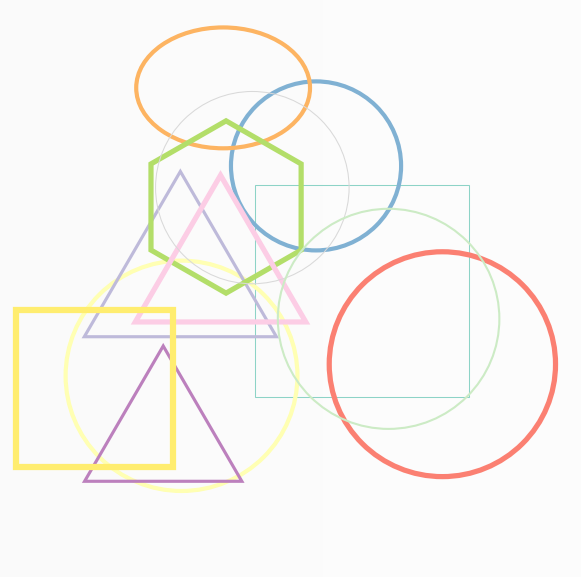[{"shape": "square", "thickness": 0.5, "radius": 0.92, "center": [0.623, 0.496]}, {"shape": "circle", "thickness": 2, "radius": 1.0, "center": [0.312, 0.348]}, {"shape": "triangle", "thickness": 1.5, "radius": 0.95, "center": [0.31, 0.511]}, {"shape": "circle", "thickness": 2.5, "radius": 0.97, "center": [0.761, 0.369]}, {"shape": "circle", "thickness": 2, "radius": 0.73, "center": [0.544, 0.712]}, {"shape": "oval", "thickness": 2, "radius": 0.75, "center": [0.384, 0.847]}, {"shape": "hexagon", "thickness": 2.5, "radius": 0.75, "center": [0.389, 0.641]}, {"shape": "triangle", "thickness": 2.5, "radius": 0.85, "center": [0.379, 0.526]}, {"shape": "circle", "thickness": 0.5, "radius": 0.83, "center": [0.434, 0.674]}, {"shape": "triangle", "thickness": 1.5, "radius": 0.78, "center": [0.281, 0.244]}, {"shape": "circle", "thickness": 1, "radius": 0.95, "center": [0.669, 0.447]}, {"shape": "square", "thickness": 3, "radius": 0.68, "center": [0.163, 0.327]}]